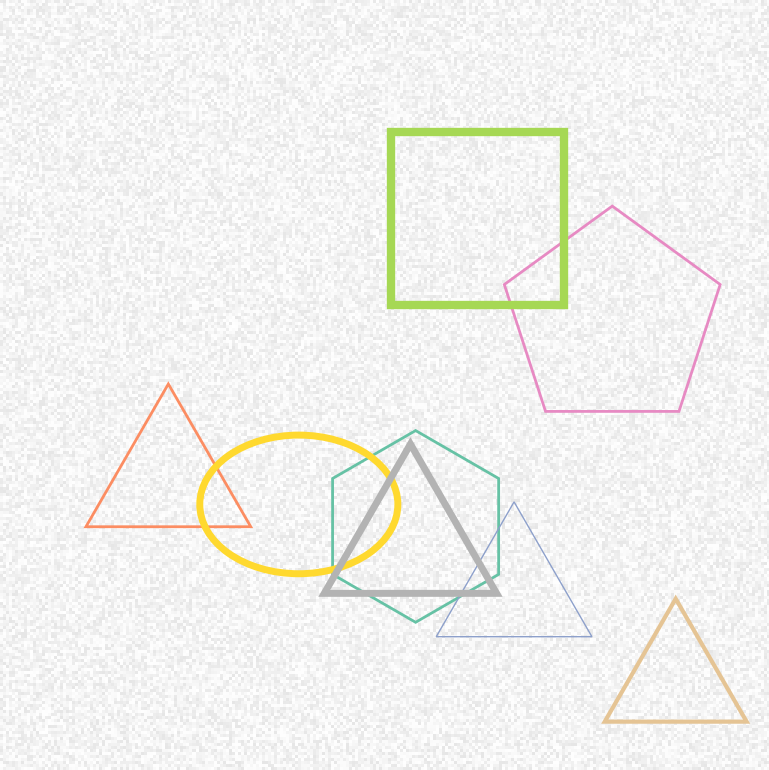[{"shape": "hexagon", "thickness": 1, "radius": 0.62, "center": [0.54, 0.316]}, {"shape": "triangle", "thickness": 1, "radius": 0.62, "center": [0.219, 0.378]}, {"shape": "triangle", "thickness": 0.5, "radius": 0.58, "center": [0.668, 0.231]}, {"shape": "pentagon", "thickness": 1, "radius": 0.74, "center": [0.795, 0.585]}, {"shape": "square", "thickness": 3, "radius": 0.56, "center": [0.62, 0.717]}, {"shape": "oval", "thickness": 2.5, "radius": 0.64, "center": [0.388, 0.345]}, {"shape": "triangle", "thickness": 1.5, "radius": 0.53, "center": [0.878, 0.116]}, {"shape": "triangle", "thickness": 2.5, "radius": 0.65, "center": [0.533, 0.294]}]